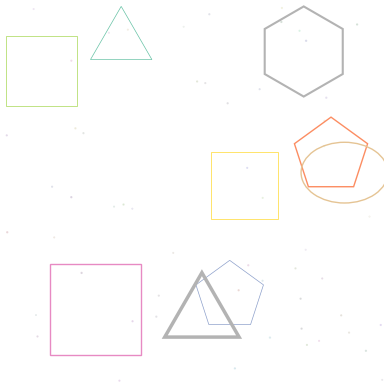[{"shape": "triangle", "thickness": 0.5, "radius": 0.46, "center": [0.315, 0.891]}, {"shape": "pentagon", "thickness": 1, "radius": 0.5, "center": [0.86, 0.596]}, {"shape": "pentagon", "thickness": 0.5, "radius": 0.46, "center": [0.597, 0.232]}, {"shape": "square", "thickness": 1, "radius": 0.59, "center": [0.248, 0.196]}, {"shape": "square", "thickness": 0.5, "radius": 0.46, "center": [0.108, 0.816]}, {"shape": "square", "thickness": 0.5, "radius": 0.43, "center": [0.635, 0.518]}, {"shape": "oval", "thickness": 1, "radius": 0.56, "center": [0.895, 0.552]}, {"shape": "triangle", "thickness": 2.5, "radius": 0.56, "center": [0.524, 0.18]}, {"shape": "hexagon", "thickness": 1.5, "radius": 0.59, "center": [0.789, 0.866]}]